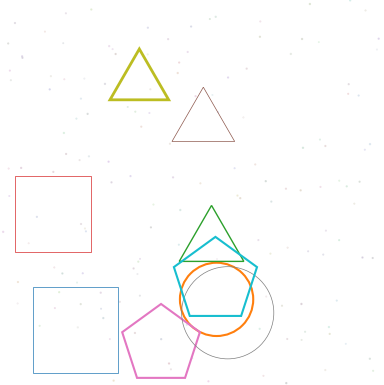[{"shape": "square", "thickness": 0.5, "radius": 0.55, "center": [0.196, 0.143]}, {"shape": "circle", "thickness": 1.5, "radius": 0.48, "center": [0.563, 0.222]}, {"shape": "triangle", "thickness": 1, "radius": 0.48, "center": [0.549, 0.369]}, {"shape": "square", "thickness": 0.5, "radius": 0.49, "center": [0.138, 0.444]}, {"shape": "triangle", "thickness": 0.5, "radius": 0.47, "center": [0.528, 0.68]}, {"shape": "pentagon", "thickness": 1.5, "radius": 0.53, "center": [0.418, 0.104]}, {"shape": "circle", "thickness": 0.5, "radius": 0.6, "center": [0.591, 0.188]}, {"shape": "triangle", "thickness": 2, "radius": 0.44, "center": [0.362, 0.785]}, {"shape": "pentagon", "thickness": 1.5, "radius": 0.57, "center": [0.56, 0.271]}]